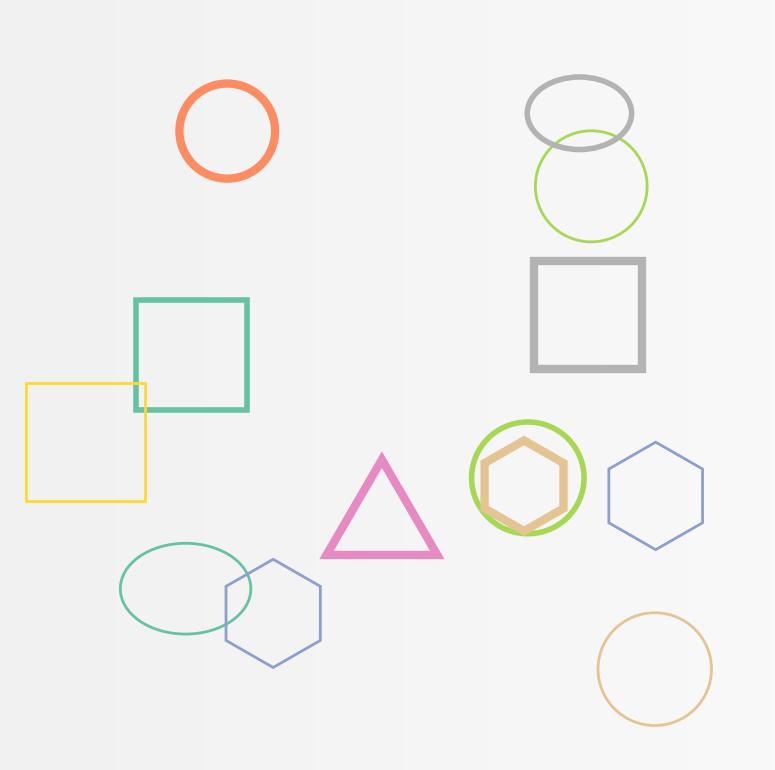[{"shape": "oval", "thickness": 1, "radius": 0.42, "center": [0.239, 0.235]}, {"shape": "square", "thickness": 2, "radius": 0.36, "center": [0.247, 0.539]}, {"shape": "circle", "thickness": 3, "radius": 0.31, "center": [0.293, 0.83]}, {"shape": "hexagon", "thickness": 1, "radius": 0.35, "center": [0.846, 0.356]}, {"shape": "hexagon", "thickness": 1, "radius": 0.35, "center": [0.352, 0.203]}, {"shape": "triangle", "thickness": 3, "radius": 0.41, "center": [0.493, 0.321]}, {"shape": "circle", "thickness": 1, "radius": 0.36, "center": [0.763, 0.758]}, {"shape": "circle", "thickness": 2, "radius": 0.36, "center": [0.681, 0.379]}, {"shape": "square", "thickness": 1, "radius": 0.38, "center": [0.111, 0.426]}, {"shape": "hexagon", "thickness": 3, "radius": 0.29, "center": [0.676, 0.369]}, {"shape": "circle", "thickness": 1, "radius": 0.37, "center": [0.845, 0.131]}, {"shape": "square", "thickness": 3, "radius": 0.35, "center": [0.759, 0.591]}, {"shape": "oval", "thickness": 2, "radius": 0.34, "center": [0.748, 0.853]}]